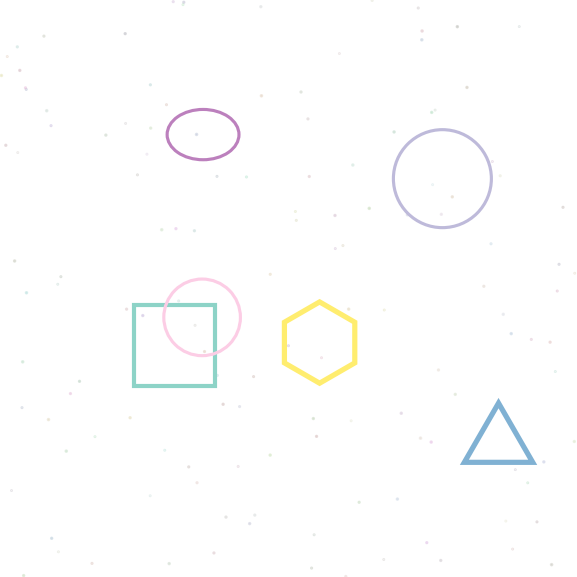[{"shape": "square", "thickness": 2, "radius": 0.35, "center": [0.302, 0.401]}, {"shape": "circle", "thickness": 1.5, "radius": 0.42, "center": [0.766, 0.69]}, {"shape": "triangle", "thickness": 2.5, "radius": 0.34, "center": [0.863, 0.233]}, {"shape": "circle", "thickness": 1.5, "radius": 0.33, "center": [0.35, 0.45]}, {"shape": "oval", "thickness": 1.5, "radius": 0.31, "center": [0.352, 0.766]}, {"shape": "hexagon", "thickness": 2.5, "radius": 0.35, "center": [0.553, 0.406]}]